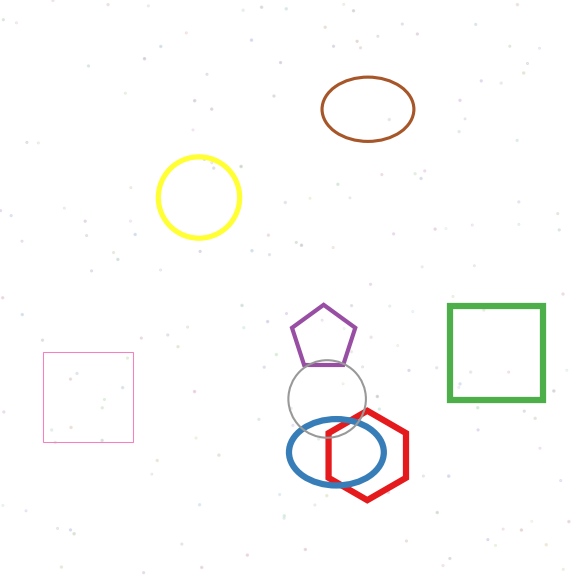[{"shape": "hexagon", "thickness": 3, "radius": 0.39, "center": [0.636, 0.21]}, {"shape": "oval", "thickness": 3, "radius": 0.41, "center": [0.583, 0.216]}, {"shape": "square", "thickness": 3, "radius": 0.41, "center": [0.86, 0.388]}, {"shape": "pentagon", "thickness": 2, "radius": 0.29, "center": [0.56, 0.414]}, {"shape": "circle", "thickness": 2.5, "radius": 0.35, "center": [0.345, 0.657]}, {"shape": "oval", "thickness": 1.5, "radius": 0.4, "center": [0.637, 0.81]}, {"shape": "square", "thickness": 0.5, "radius": 0.39, "center": [0.152, 0.311]}, {"shape": "circle", "thickness": 1, "radius": 0.34, "center": [0.566, 0.308]}]